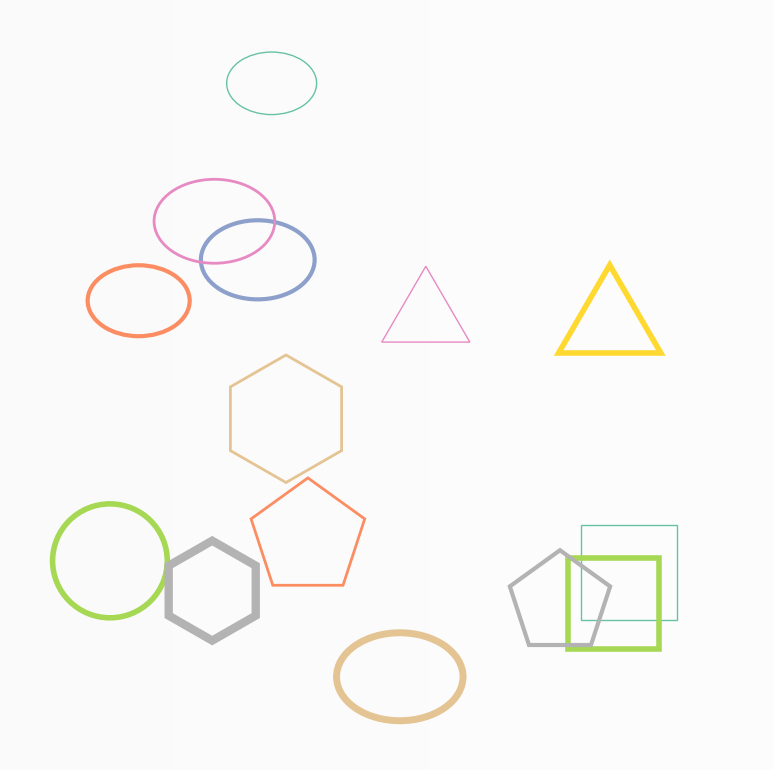[{"shape": "oval", "thickness": 0.5, "radius": 0.29, "center": [0.35, 0.892]}, {"shape": "square", "thickness": 0.5, "radius": 0.31, "center": [0.811, 0.256]}, {"shape": "pentagon", "thickness": 1, "radius": 0.39, "center": [0.397, 0.302]}, {"shape": "oval", "thickness": 1.5, "radius": 0.33, "center": [0.179, 0.609]}, {"shape": "oval", "thickness": 1.5, "radius": 0.37, "center": [0.333, 0.663]}, {"shape": "triangle", "thickness": 0.5, "radius": 0.33, "center": [0.549, 0.589]}, {"shape": "oval", "thickness": 1, "radius": 0.39, "center": [0.277, 0.713]}, {"shape": "square", "thickness": 2, "radius": 0.29, "center": [0.792, 0.216]}, {"shape": "circle", "thickness": 2, "radius": 0.37, "center": [0.142, 0.272]}, {"shape": "triangle", "thickness": 2, "radius": 0.38, "center": [0.787, 0.58]}, {"shape": "hexagon", "thickness": 1, "radius": 0.41, "center": [0.369, 0.456]}, {"shape": "oval", "thickness": 2.5, "radius": 0.41, "center": [0.516, 0.121]}, {"shape": "pentagon", "thickness": 1.5, "radius": 0.34, "center": [0.723, 0.217]}, {"shape": "hexagon", "thickness": 3, "radius": 0.32, "center": [0.274, 0.233]}]